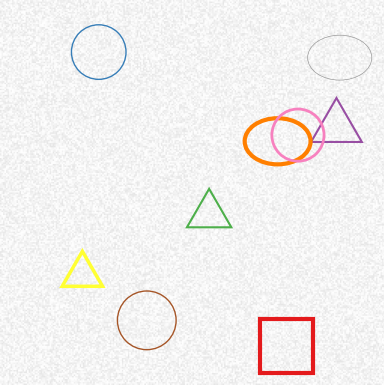[{"shape": "square", "thickness": 3, "radius": 0.35, "center": [0.744, 0.101]}, {"shape": "circle", "thickness": 1, "radius": 0.35, "center": [0.256, 0.865]}, {"shape": "triangle", "thickness": 1.5, "radius": 0.33, "center": [0.543, 0.443]}, {"shape": "triangle", "thickness": 1.5, "radius": 0.38, "center": [0.874, 0.669]}, {"shape": "oval", "thickness": 3, "radius": 0.43, "center": [0.721, 0.633]}, {"shape": "triangle", "thickness": 2.5, "radius": 0.3, "center": [0.214, 0.287]}, {"shape": "circle", "thickness": 1, "radius": 0.38, "center": [0.381, 0.168]}, {"shape": "circle", "thickness": 2, "radius": 0.34, "center": [0.774, 0.649]}, {"shape": "oval", "thickness": 0.5, "radius": 0.42, "center": [0.882, 0.85]}]